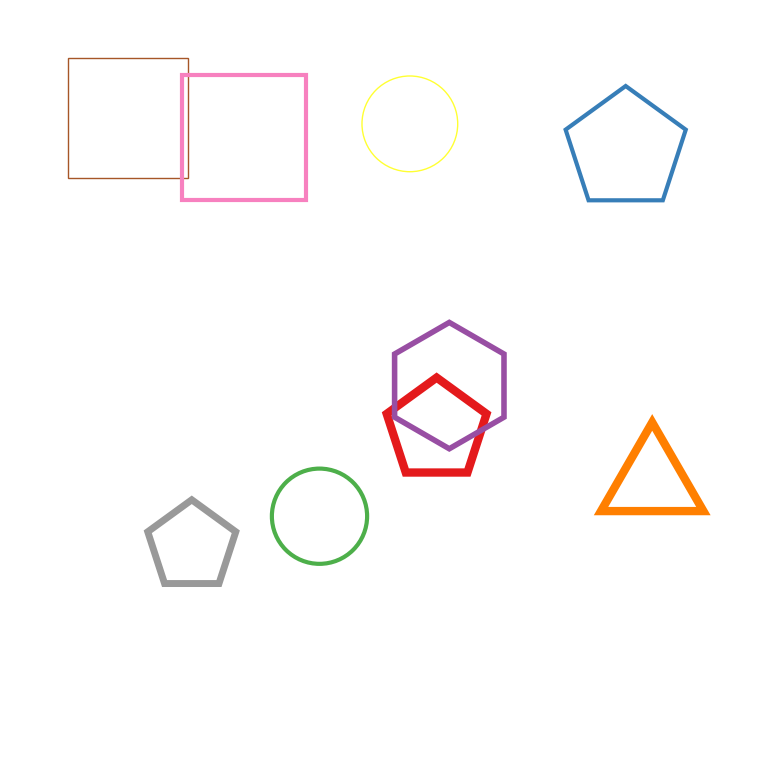[{"shape": "pentagon", "thickness": 3, "radius": 0.34, "center": [0.567, 0.441]}, {"shape": "pentagon", "thickness": 1.5, "radius": 0.41, "center": [0.813, 0.806]}, {"shape": "circle", "thickness": 1.5, "radius": 0.31, "center": [0.415, 0.33]}, {"shape": "hexagon", "thickness": 2, "radius": 0.41, "center": [0.583, 0.499]}, {"shape": "triangle", "thickness": 3, "radius": 0.38, "center": [0.847, 0.375]}, {"shape": "circle", "thickness": 0.5, "radius": 0.31, "center": [0.532, 0.839]}, {"shape": "square", "thickness": 0.5, "radius": 0.39, "center": [0.166, 0.847]}, {"shape": "square", "thickness": 1.5, "radius": 0.4, "center": [0.317, 0.821]}, {"shape": "pentagon", "thickness": 2.5, "radius": 0.3, "center": [0.249, 0.291]}]